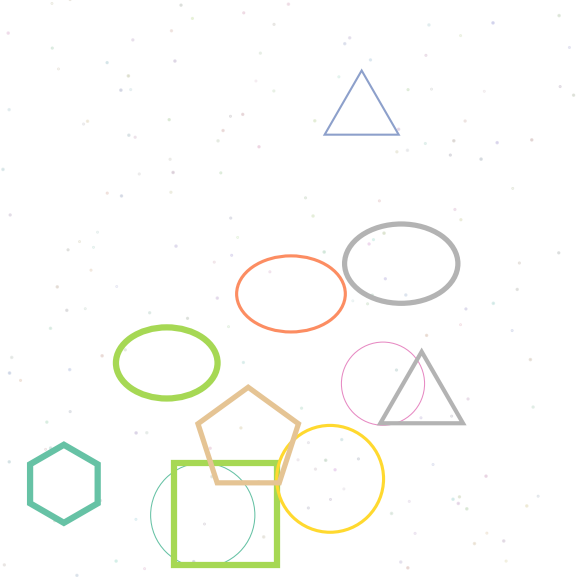[{"shape": "circle", "thickness": 0.5, "radius": 0.45, "center": [0.351, 0.107]}, {"shape": "hexagon", "thickness": 3, "radius": 0.34, "center": [0.111, 0.161]}, {"shape": "oval", "thickness": 1.5, "radius": 0.47, "center": [0.504, 0.49]}, {"shape": "triangle", "thickness": 1, "radius": 0.37, "center": [0.626, 0.803]}, {"shape": "circle", "thickness": 0.5, "radius": 0.36, "center": [0.663, 0.335]}, {"shape": "square", "thickness": 3, "radius": 0.44, "center": [0.391, 0.109]}, {"shape": "oval", "thickness": 3, "radius": 0.44, "center": [0.289, 0.371]}, {"shape": "circle", "thickness": 1.5, "radius": 0.46, "center": [0.572, 0.17]}, {"shape": "pentagon", "thickness": 2.5, "radius": 0.46, "center": [0.43, 0.237]}, {"shape": "oval", "thickness": 2.5, "radius": 0.49, "center": [0.695, 0.543]}, {"shape": "triangle", "thickness": 2, "radius": 0.41, "center": [0.73, 0.308]}]